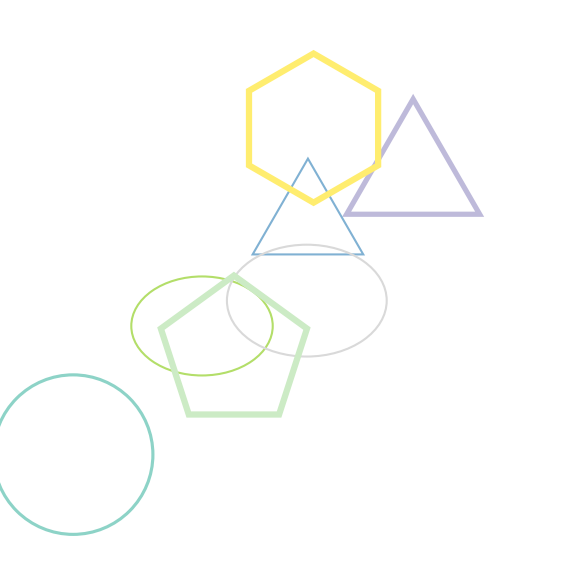[{"shape": "circle", "thickness": 1.5, "radius": 0.69, "center": [0.127, 0.212]}, {"shape": "triangle", "thickness": 2.5, "radius": 0.67, "center": [0.715, 0.695]}, {"shape": "triangle", "thickness": 1, "radius": 0.55, "center": [0.533, 0.614]}, {"shape": "oval", "thickness": 1, "radius": 0.61, "center": [0.35, 0.435]}, {"shape": "oval", "thickness": 1, "radius": 0.69, "center": [0.531, 0.479]}, {"shape": "pentagon", "thickness": 3, "radius": 0.67, "center": [0.405, 0.389]}, {"shape": "hexagon", "thickness": 3, "radius": 0.65, "center": [0.543, 0.777]}]